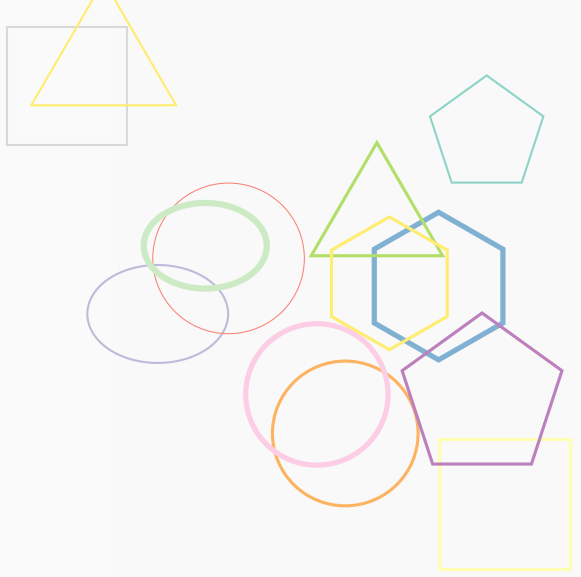[{"shape": "pentagon", "thickness": 1, "radius": 0.51, "center": [0.837, 0.766]}, {"shape": "square", "thickness": 1.5, "radius": 0.56, "center": [0.868, 0.126]}, {"shape": "oval", "thickness": 1, "radius": 0.61, "center": [0.271, 0.455]}, {"shape": "circle", "thickness": 0.5, "radius": 0.65, "center": [0.393, 0.552]}, {"shape": "hexagon", "thickness": 2.5, "radius": 0.64, "center": [0.755, 0.504]}, {"shape": "circle", "thickness": 1.5, "radius": 0.63, "center": [0.594, 0.249]}, {"shape": "triangle", "thickness": 1.5, "radius": 0.65, "center": [0.648, 0.622]}, {"shape": "circle", "thickness": 2.5, "radius": 0.61, "center": [0.545, 0.316]}, {"shape": "square", "thickness": 1, "radius": 0.51, "center": [0.115, 0.85]}, {"shape": "pentagon", "thickness": 1.5, "radius": 0.72, "center": [0.829, 0.313]}, {"shape": "oval", "thickness": 3, "radius": 0.53, "center": [0.353, 0.574]}, {"shape": "hexagon", "thickness": 1.5, "radius": 0.57, "center": [0.67, 0.509]}, {"shape": "triangle", "thickness": 1, "radius": 0.72, "center": [0.178, 0.889]}]